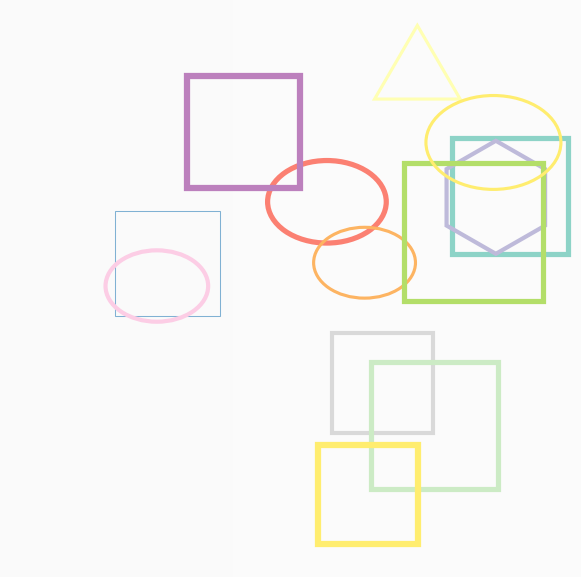[{"shape": "square", "thickness": 2.5, "radius": 0.5, "center": [0.877, 0.66]}, {"shape": "triangle", "thickness": 1.5, "radius": 0.42, "center": [0.718, 0.87]}, {"shape": "hexagon", "thickness": 2, "radius": 0.49, "center": [0.853, 0.657]}, {"shape": "oval", "thickness": 2.5, "radius": 0.51, "center": [0.562, 0.65]}, {"shape": "square", "thickness": 0.5, "radius": 0.45, "center": [0.288, 0.543]}, {"shape": "oval", "thickness": 1.5, "radius": 0.44, "center": [0.627, 0.544]}, {"shape": "square", "thickness": 2.5, "radius": 0.6, "center": [0.815, 0.598]}, {"shape": "oval", "thickness": 2, "radius": 0.44, "center": [0.27, 0.504]}, {"shape": "square", "thickness": 2, "radius": 0.43, "center": [0.658, 0.335]}, {"shape": "square", "thickness": 3, "radius": 0.49, "center": [0.419, 0.771]}, {"shape": "square", "thickness": 2.5, "radius": 0.55, "center": [0.748, 0.262]}, {"shape": "square", "thickness": 3, "radius": 0.43, "center": [0.633, 0.143]}, {"shape": "oval", "thickness": 1.5, "radius": 0.58, "center": [0.849, 0.752]}]